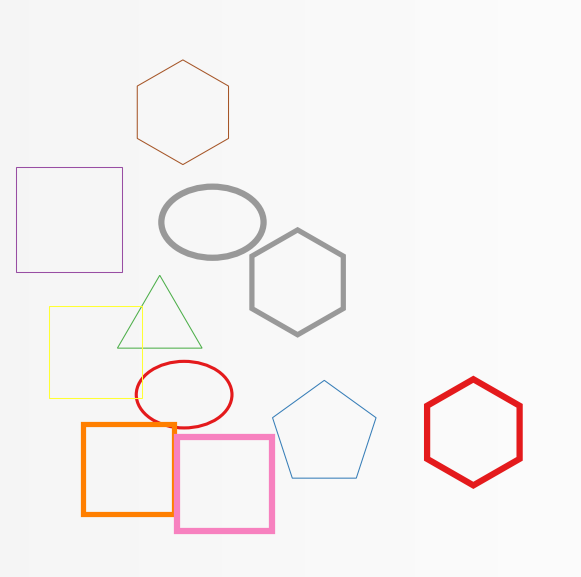[{"shape": "hexagon", "thickness": 3, "radius": 0.46, "center": [0.814, 0.251]}, {"shape": "oval", "thickness": 1.5, "radius": 0.41, "center": [0.317, 0.316]}, {"shape": "pentagon", "thickness": 0.5, "radius": 0.47, "center": [0.558, 0.247]}, {"shape": "triangle", "thickness": 0.5, "radius": 0.42, "center": [0.275, 0.438]}, {"shape": "square", "thickness": 0.5, "radius": 0.45, "center": [0.119, 0.619]}, {"shape": "square", "thickness": 2.5, "radius": 0.39, "center": [0.221, 0.187]}, {"shape": "square", "thickness": 0.5, "radius": 0.4, "center": [0.164, 0.389]}, {"shape": "hexagon", "thickness": 0.5, "radius": 0.45, "center": [0.315, 0.805]}, {"shape": "square", "thickness": 3, "radius": 0.41, "center": [0.386, 0.161]}, {"shape": "oval", "thickness": 3, "radius": 0.44, "center": [0.366, 0.614]}, {"shape": "hexagon", "thickness": 2.5, "radius": 0.45, "center": [0.512, 0.51]}]